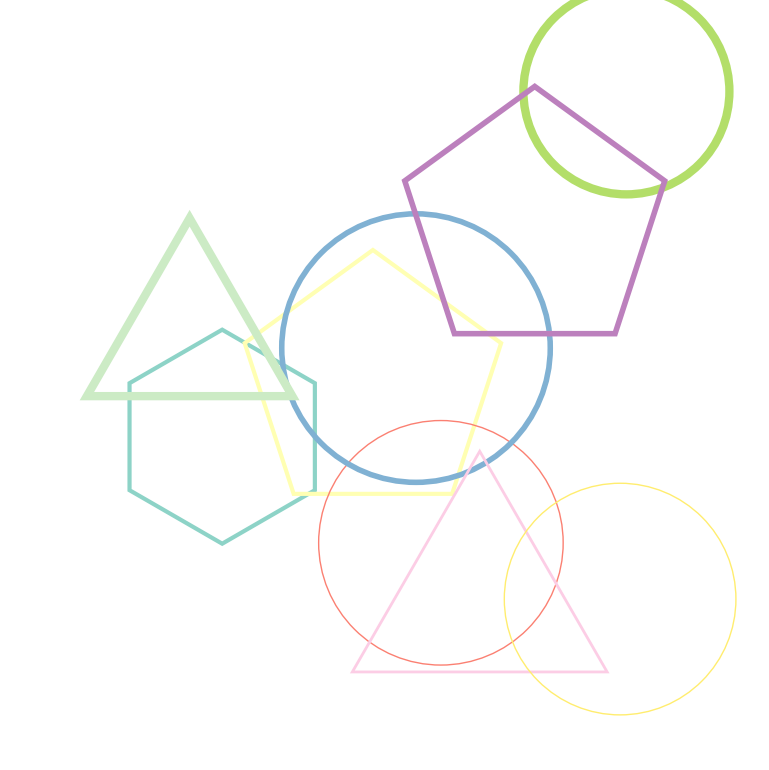[{"shape": "hexagon", "thickness": 1.5, "radius": 0.69, "center": [0.289, 0.433]}, {"shape": "pentagon", "thickness": 1.5, "radius": 0.88, "center": [0.484, 0.5]}, {"shape": "circle", "thickness": 0.5, "radius": 0.79, "center": [0.573, 0.295]}, {"shape": "circle", "thickness": 2, "radius": 0.87, "center": [0.54, 0.548]}, {"shape": "circle", "thickness": 3, "radius": 0.67, "center": [0.814, 0.881]}, {"shape": "triangle", "thickness": 1, "radius": 0.96, "center": [0.623, 0.223]}, {"shape": "pentagon", "thickness": 2, "radius": 0.89, "center": [0.694, 0.71]}, {"shape": "triangle", "thickness": 3, "radius": 0.77, "center": [0.246, 0.563]}, {"shape": "circle", "thickness": 0.5, "radius": 0.75, "center": [0.805, 0.222]}]